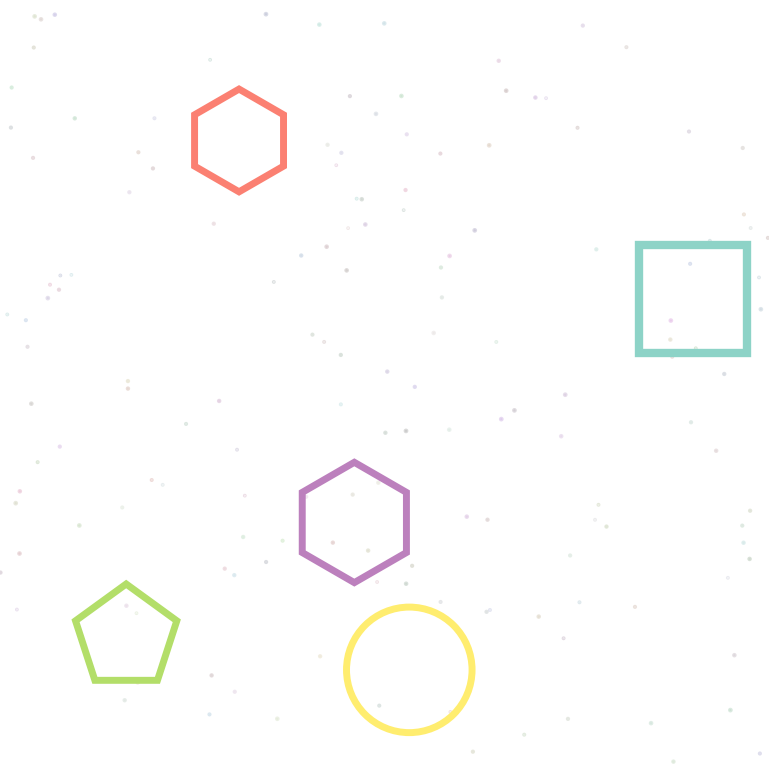[{"shape": "square", "thickness": 3, "radius": 0.35, "center": [0.9, 0.612]}, {"shape": "hexagon", "thickness": 2.5, "radius": 0.33, "center": [0.31, 0.818]}, {"shape": "pentagon", "thickness": 2.5, "radius": 0.35, "center": [0.164, 0.172]}, {"shape": "hexagon", "thickness": 2.5, "radius": 0.39, "center": [0.46, 0.321]}, {"shape": "circle", "thickness": 2.5, "radius": 0.41, "center": [0.532, 0.13]}]